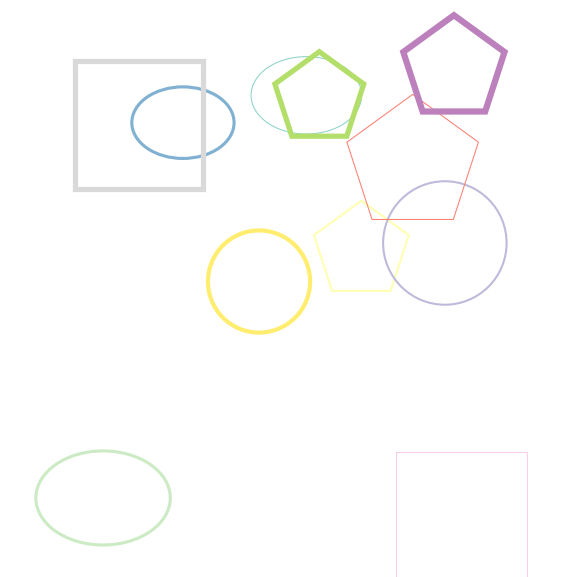[{"shape": "oval", "thickness": 0.5, "radius": 0.48, "center": [0.53, 0.834]}, {"shape": "pentagon", "thickness": 1, "radius": 0.43, "center": [0.626, 0.565]}, {"shape": "circle", "thickness": 1, "radius": 0.53, "center": [0.77, 0.578]}, {"shape": "pentagon", "thickness": 0.5, "radius": 0.6, "center": [0.715, 0.716]}, {"shape": "oval", "thickness": 1.5, "radius": 0.44, "center": [0.317, 0.787]}, {"shape": "pentagon", "thickness": 2.5, "radius": 0.4, "center": [0.553, 0.829]}, {"shape": "square", "thickness": 0.5, "radius": 0.57, "center": [0.799, 0.102]}, {"shape": "square", "thickness": 2.5, "radius": 0.55, "center": [0.24, 0.782]}, {"shape": "pentagon", "thickness": 3, "radius": 0.46, "center": [0.786, 0.881]}, {"shape": "oval", "thickness": 1.5, "radius": 0.58, "center": [0.179, 0.137]}, {"shape": "circle", "thickness": 2, "radius": 0.44, "center": [0.449, 0.512]}]